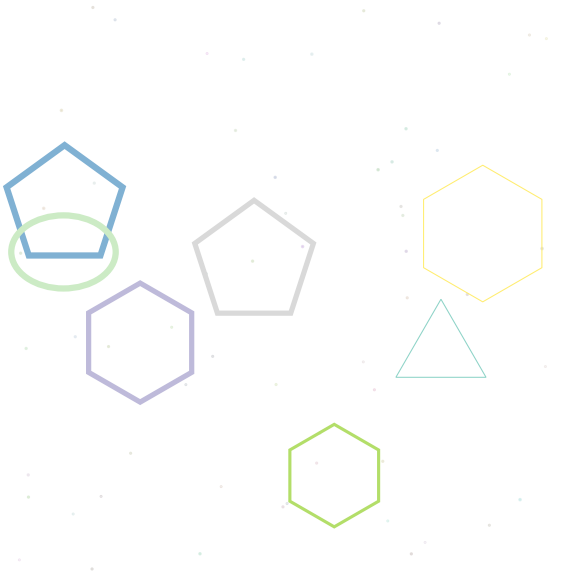[{"shape": "triangle", "thickness": 0.5, "radius": 0.45, "center": [0.764, 0.391]}, {"shape": "hexagon", "thickness": 2.5, "radius": 0.52, "center": [0.243, 0.406]}, {"shape": "pentagon", "thickness": 3, "radius": 0.53, "center": [0.112, 0.642]}, {"shape": "hexagon", "thickness": 1.5, "radius": 0.44, "center": [0.579, 0.176]}, {"shape": "pentagon", "thickness": 2.5, "radius": 0.54, "center": [0.44, 0.544]}, {"shape": "oval", "thickness": 3, "radius": 0.45, "center": [0.11, 0.563]}, {"shape": "hexagon", "thickness": 0.5, "radius": 0.59, "center": [0.836, 0.595]}]